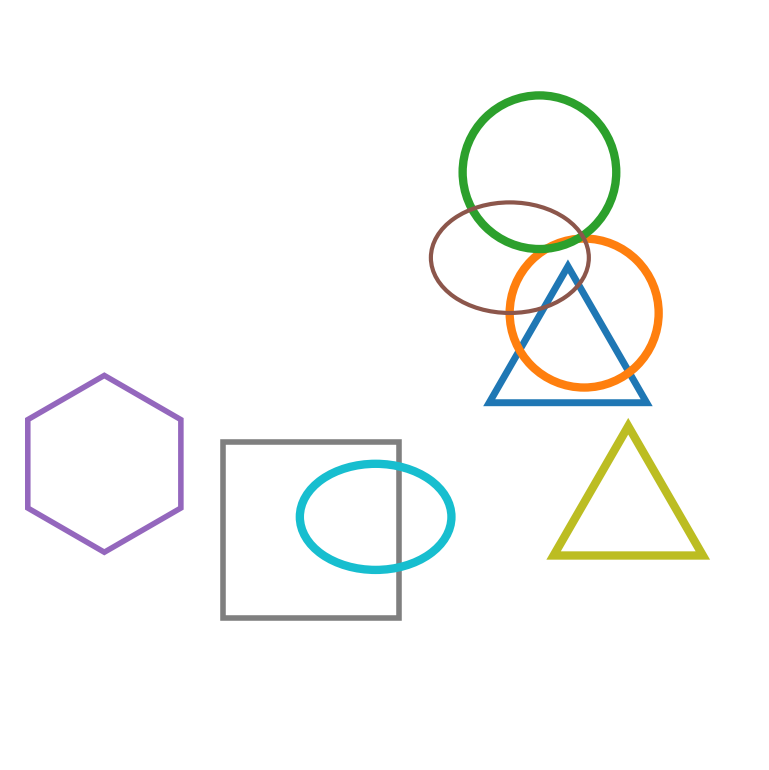[{"shape": "triangle", "thickness": 2.5, "radius": 0.59, "center": [0.738, 0.536]}, {"shape": "circle", "thickness": 3, "radius": 0.48, "center": [0.759, 0.593]}, {"shape": "circle", "thickness": 3, "radius": 0.5, "center": [0.701, 0.776]}, {"shape": "hexagon", "thickness": 2, "radius": 0.57, "center": [0.135, 0.398]}, {"shape": "oval", "thickness": 1.5, "radius": 0.51, "center": [0.662, 0.665]}, {"shape": "square", "thickness": 2, "radius": 0.57, "center": [0.403, 0.312]}, {"shape": "triangle", "thickness": 3, "radius": 0.56, "center": [0.816, 0.335]}, {"shape": "oval", "thickness": 3, "radius": 0.49, "center": [0.488, 0.329]}]